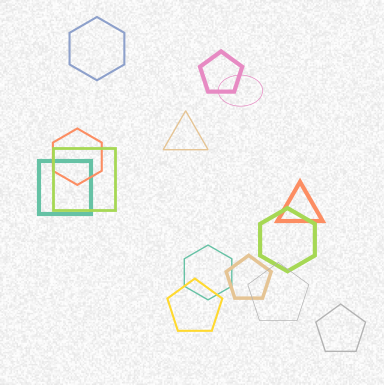[{"shape": "square", "thickness": 3, "radius": 0.34, "center": [0.169, 0.513]}, {"shape": "hexagon", "thickness": 1, "radius": 0.36, "center": [0.54, 0.292]}, {"shape": "hexagon", "thickness": 1.5, "radius": 0.37, "center": [0.201, 0.593]}, {"shape": "triangle", "thickness": 3, "radius": 0.34, "center": [0.779, 0.46]}, {"shape": "hexagon", "thickness": 1.5, "radius": 0.41, "center": [0.252, 0.874]}, {"shape": "pentagon", "thickness": 3, "radius": 0.29, "center": [0.574, 0.809]}, {"shape": "oval", "thickness": 0.5, "radius": 0.29, "center": [0.624, 0.765]}, {"shape": "square", "thickness": 2, "radius": 0.4, "center": [0.219, 0.536]}, {"shape": "hexagon", "thickness": 3, "radius": 0.41, "center": [0.747, 0.377]}, {"shape": "pentagon", "thickness": 1.5, "radius": 0.38, "center": [0.506, 0.201]}, {"shape": "pentagon", "thickness": 2.5, "radius": 0.31, "center": [0.646, 0.275]}, {"shape": "triangle", "thickness": 1, "radius": 0.34, "center": [0.482, 0.645]}, {"shape": "pentagon", "thickness": 1, "radius": 0.34, "center": [0.885, 0.142]}, {"shape": "pentagon", "thickness": 0.5, "radius": 0.42, "center": [0.723, 0.235]}]